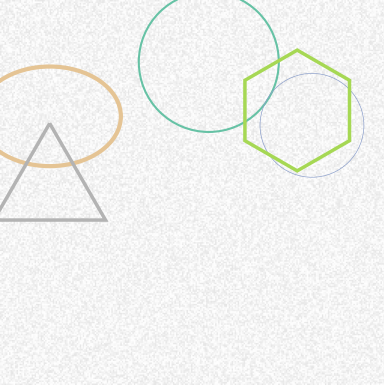[{"shape": "circle", "thickness": 1.5, "radius": 0.91, "center": [0.542, 0.839]}, {"shape": "circle", "thickness": 0.5, "radius": 0.67, "center": [0.81, 0.675]}, {"shape": "hexagon", "thickness": 2.5, "radius": 0.78, "center": [0.772, 0.713]}, {"shape": "oval", "thickness": 3, "radius": 0.92, "center": [0.129, 0.698]}, {"shape": "triangle", "thickness": 2.5, "radius": 0.84, "center": [0.129, 0.512]}]